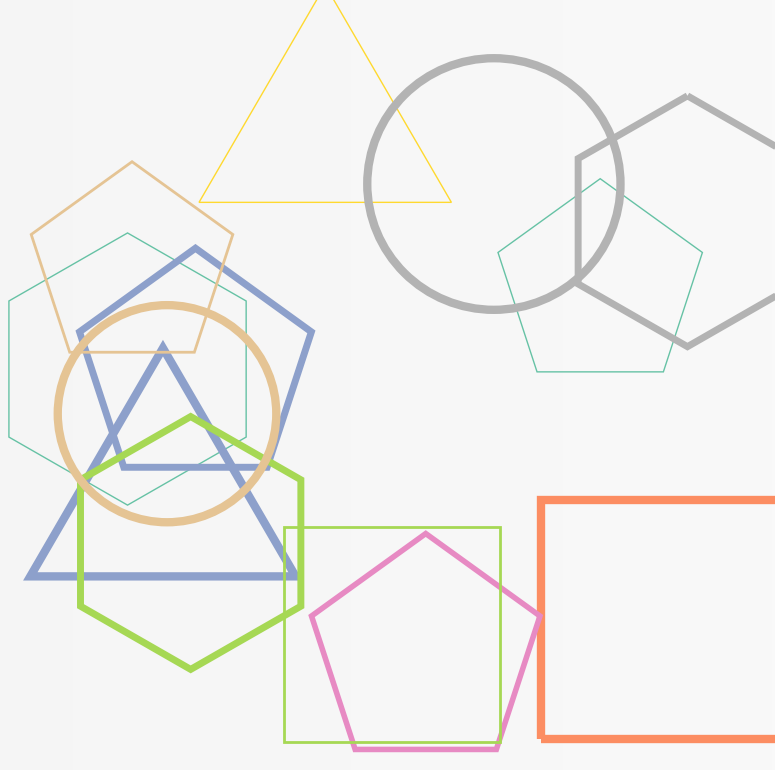[{"shape": "hexagon", "thickness": 0.5, "radius": 0.88, "center": [0.165, 0.521]}, {"shape": "pentagon", "thickness": 0.5, "radius": 0.69, "center": [0.774, 0.629]}, {"shape": "square", "thickness": 3, "radius": 0.78, "center": [0.853, 0.195]}, {"shape": "pentagon", "thickness": 2.5, "radius": 0.79, "center": [0.252, 0.52]}, {"shape": "triangle", "thickness": 3, "radius": 0.99, "center": [0.21, 0.35]}, {"shape": "pentagon", "thickness": 2, "radius": 0.77, "center": [0.549, 0.152]}, {"shape": "hexagon", "thickness": 2.5, "radius": 0.82, "center": [0.246, 0.295]}, {"shape": "square", "thickness": 1, "radius": 0.7, "center": [0.506, 0.176]}, {"shape": "triangle", "thickness": 0.5, "radius": 0.94, "center": [0.42, 0.831]}, {"shape": "pentagon", "thickness": 1, "radius": 0.68, "center": [0.17, 0.653]}, {"shape": "circle", "thickness": 3, "radius": 0.7, "center": [0.216, 0.463]}, {"shape": "circle", "thickness": 3, "radius": 0.82, "center": [0.637, 0.761]}, {"shape": "hexagon", "thickness": 2.5, "radius": 0.81, "center": [0.887, 0.713]}]